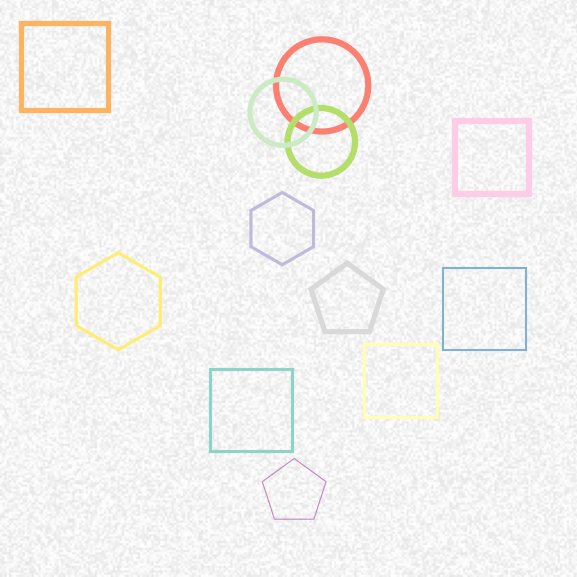[{"shape": "square", "thickness": 1.5, "radius": 0.35, "center": [0.435, 0.289]}, {"shape": "square", "thickness": 1.5, "radius": 0.31, "center": [0.694, 0.34]}, {"shape": "hexagon", "thickness": 1.5, "radius": 0.31, "center": [0.489, 0.603]}, {"shape": "circle", "thickness": 3, "radius": 0.4, "center": [0.558, 0.851]}, {"shape": "square", "thickness": 1, "radius": 0.36, "center": [0.838, 0.464]}, {"shape": "square", "thickness": 2.5, "radius": 0.38, "center": [0.112, 0.884]}, {"shape": "circle", "thickness": 3, "radius": 0.29, "center": [0.556, 0.753]}, {"shape": "square", "thickness": 3, "radius": 0.32, "center": [0.852, 0.726]}, {"shape": "pentagon", "thickness": 2.5, "radius": 0.33, "center": [0.601, 0.478]}, {"shape": "pentagon", "thickness": 0.5, "radius": 0.29, "center": [0.509, 0.147]}, {"shape": "circle", "thickness": 2.5, "radius": 0.29, "center": [0.49, 0.805]}, {"shape": "hexagon", "thickness": 1.5, "radius": 0.42, "center": [0.205, 0.477]}]